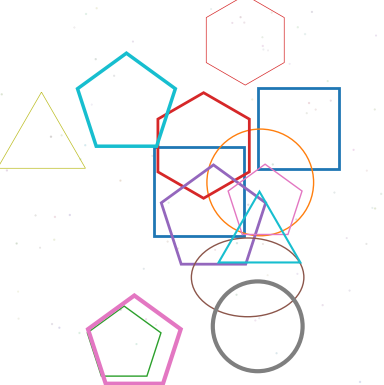[{"shape": "square", "thickness": 2, "radius": 0.53, "center": [0.776, 0.666]}, {"shape": "square", "thickness": 2, "radius": 0.58, "center": [0.518, 0.503]}, {"shape": "circle", "thickness": 1, "radius": 0.69, "center": [0.676, 0.526]}, {"shape": "pentagon", "thickness": 1, "radius": 0.5, "center": [0.322, 0.104]}, {"shape": "hexagon", "thickness": 2, "radius": 0.69, "center": [0.529, 0.622]}, {"shape": "hexagon", "thickness": 0.5, "radius": 0.58, "center": [0.637, 0.896]}, {"shape": "pentagon", "thickness": 2, "radius": 0.71, "center": [0.554, 0.429]}, {"shape": "oval", "thickness": 1, "radius": 0.73, "center": [0.643, 0.28]}, {"shape": "pentagon", "thickness": 3, "radius": 0.63, "center": [0.349, 0.106]}, {"shape": "pentagon", "thickness": 1, "radius": 0.5, "center": [0.689, 0.473]}, {"shape": "circle", "thickness": 3, "radius": 0.58, "center": [0.669, 0.152]}, {"shape": "triangle", "thickness": 0.5, "radius": 0.66, "center": [0.108, 0.629]}, {"shape": "triangle", "thickness": 1.5, "radius": 0.61, "center": [0.674, 0.38]}, {"shape": "pentagon", "thickness": 2.5, "radius": 0.67, "center": [0.328, 0.728]}]